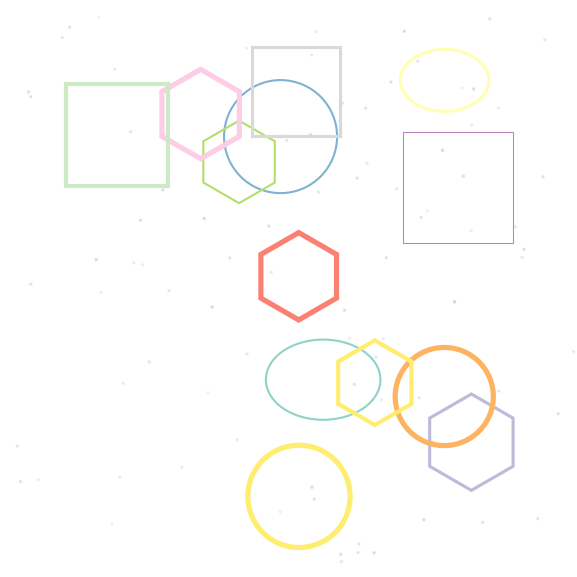[{"shape": "oval", "thickness": 1, "radius": 0.5, "center": [0.56, 0.342]}, {"shape": "oval", "thickness": 1.5, "radius": 0.38, "center": [0.77, 0.86]}, {"shape": "hexagon", "thickness": 1.5, "radius": 0.42, "center": [0.816, 0.233]}, {"shape": "hexagon", "thickness": 2.5, "radius": 0.38, "center": [0.517, 0.521]}, {"shape": "circle", "thickness": 1, "radius": 0.49, "center": [0.486, 0.763]}, {"shape": "circle", "thickness": 2.5, "radius": 0.42, "center": [0.769, 0.313]}, {"shape": "hexagon", "thickness": 1, "radius": 0.36, "center": [0.414, 0.719]}, {"shape": "hexagon", "thickness": 2.5, "radius": 0.39, "center": [0.347, 0.802]}, {"shape": "square", "thickness": 1.5, "radius": 0.38, "center": [0.513, 0.841]}, {"shape": "square", "thickness": 0.5, "radius": 0.48, "center": [0.793, 0.675]}, {"shape": "square", "thickness": 2, "radius": 0.44, "center": [0.203, 0.765]}, {"shape": "hexagon", "thickness": 2, "radius": 0.37, "center": [0.649, 0.336]}, {"shape": "circle", "thickness": 2.5, "radius": 0.44, "center": [0.518, 0.14]}]